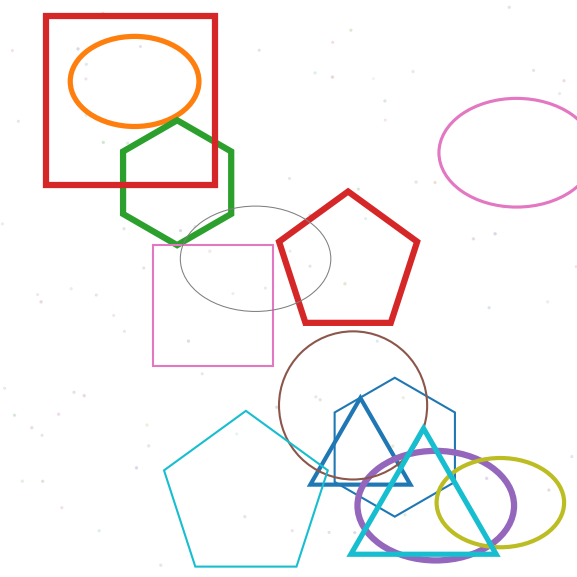[{"shape": "triangle", "thickness": 2, "radius": 0.5, "center": [0.624, 0.21]}, {"shape": "hexagon", "thickness": 1, "radius": 0.6, "center": [0.684, 0.225]}, {"shape": "oval", "thickness": 2.5, "radius": 0.56, "center": [0.233, 0.858]}, {"shape": "hexagon", "thickness": 3, "radius": 0.54, "center": [0.307, 0.683]}, {"shape": "square", "thickness": 3, "radius": 0.73, "center": [0.226, 0.825]}, {"shape": "pentagon", "thickness": 3, "radius": 0.63, "center": [0.603, 0.542]}, {"shape": "oval", "thickness": 3, "radius": 0.68, "center": [0.755, 0.124]}, {"shape": "circle", "thickness": 1, "radius": 0.64, "center": [0.611, 0.297]}, {"shape": "square", "thickness": 1, "radius": 0.52, "center": [0.369, 0.47]}, {"shape": "oval", "thickness": 1.5, "radius": 0.67, "center": [0.895, 0.735]}, {"shape": "oval", "thickness": 0.5, "radius": 0.65, "center": [0.443, 0.551]}, {"shape": "oval", "thickness": 2, "radius": 0.55, "center": [0.866, 0.129]}, {"shape": "pentagon", "thickness": 1, "radius": 0.75, "center": [0.426, 0.139]}, {"shape": "triangle", "thickness": 2.5, "radius": 0.73, "center": [0.733, 0.112]}]